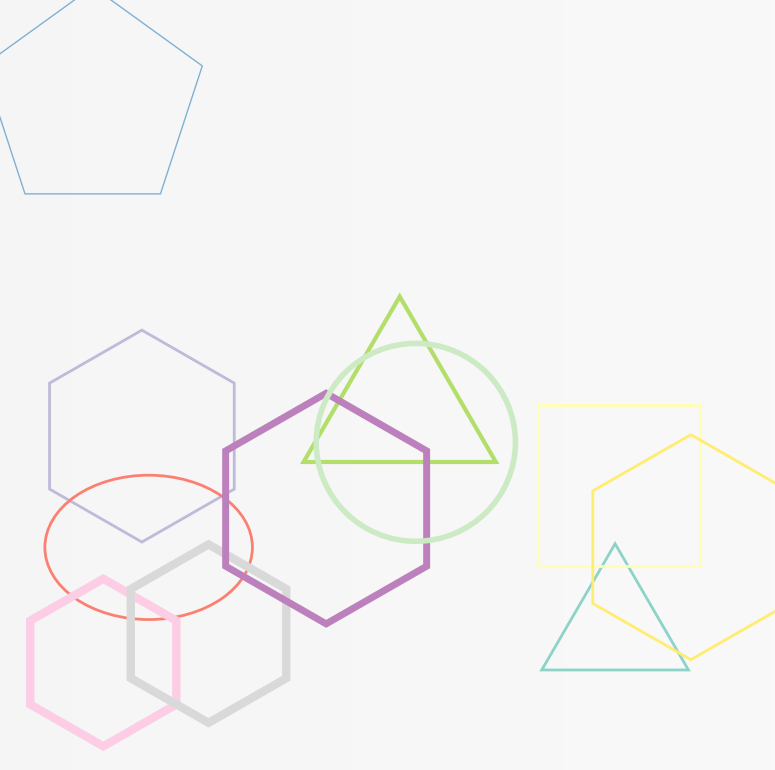[{"shape": "triangle", "thickness": 1, "radius": 0.55, "center": [0.794, 0.185]}, {"shape": "square", "thickness": 1, "radius": 0.52, "center": [0.798, 0.369]}, {"shape": "hexagon", "thickness": 1, "radius": 0.69, "center": [0.183, 0.434]}, {"shape": "oval", "thickness": 1, "radius": 0.67, "center": [0.192, 0.289]}, {"shape": "pentagon", "thickness": 0.5, "radius": 0.74, "center": [0.12, 0.868]}, {"shape": "triangle", "thickness": 1.5, "radius": 0.72, "center": [0.516, 0.472]}, {"shape": "hexagon", "thickness": 3, "radius": 0.54, "center": [0.133, 0.14]}, {"shape": "hexagon", "thickness": 3, "radius": 0.58, "center": [0.269, 0.177]}, {"shape": "hexagon", "thickness": 2.5, "radius": 0.75, "center": [0.421, 0.34]}, {"shape": "circle", "thickness": 2, "radius": 0.64, "center": [0.537, 0.426]}, {"shape": "hexagon", "thickness": 1, "radius": 0.73, "center": [0.891, 0.289]}]